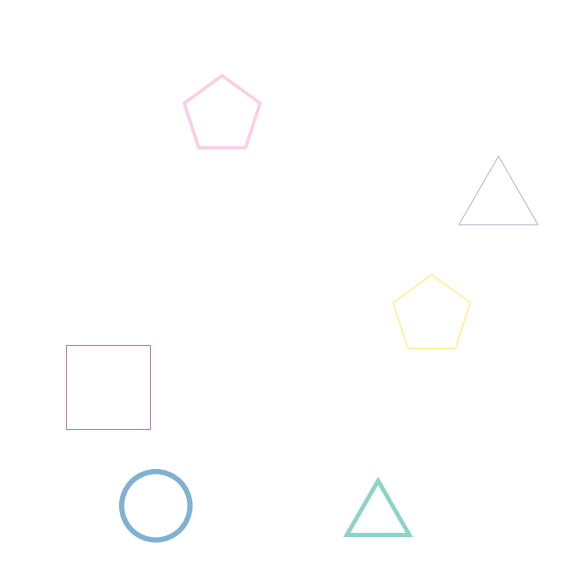[{"shape": "triangle", "thickness": 2, "radius": 0.31, "center": [0.655, 0.104]}, {"shape": "triangle", "thickness": 0.5, "radius": 0.4, "center": [0.863, 0.649]}, {"shape": "circle", "thickness": 2.5, "radius": 0.3, "center": [0.27, 0.123]}, {"shape": "pentagon", "thickness": 1.5, "radius": 0.35, "center": [0.385, 0.799]}, {"shape": "square", "thickness": 0.5, "radius": 0.36, "center": [0.187, 0.329]}, {"shape": "pentagon", "thickness": 0.5, "radius": 0.35, "center": [0.747, 0.453]}]